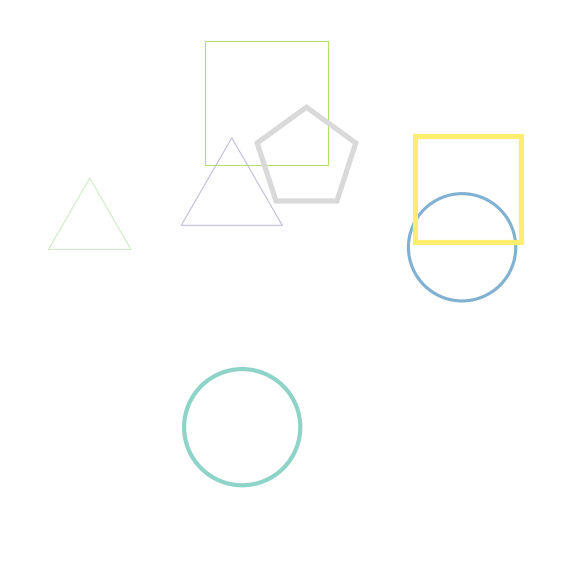[{"shape": "circle", "thickness": 2, "radius": 0.5, "center": [0.419, 0.259]}, {"shape": "triangle", "thickness": 0.5, "radius": 0.51, "center": [0.401, 0.659]}, {"shape": "circle", "thickness": 1.5, "radius": 0.46, "center": [0.8, 0.571]}, {"shape": "square", "thickness": 0.5, "radius": 0.54, "center": [0.461, 0.821]}, {"shape": "pentagon", "thickness": 2.5, "radius": 0.45, "center": [0.531, 0.724]}, {"shape": "triangle", "thickness": 0.5, "radius": 0.41, "center": [0.155, 0.608]}, {"shape": "square", "thickness": 2.5, "radius": 0.46, "center": [0.811, 0.672]}]